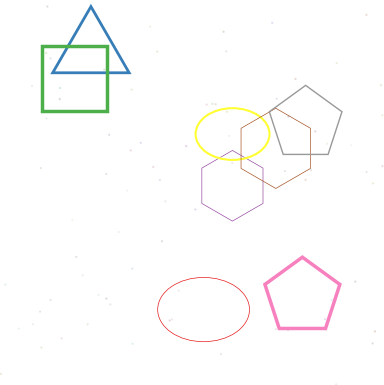[{"shape": "oval", "thickness": 0.5, "radius": 0.6, "center": [0.529, 0.196]}, {"shape": "triangle", "thickness": 2, "radius": 0.57, "center": [0.236, 0.868]}, {"shape": "square", "thickness": 2.5, "radius": 0.42, "center": [0.195, 0.797]}, {"shape": "hexagon", "thickness": 0.5, "radius": 0.46, "center": [0.604, 0.517]}, {"shape": "oval", "thickness": 1.5, "radius": 0.48, "center": [0.604, 0.652]}, {"shape": "hexagon", "thickness": 0.5, "radius": 0.52, "center": [0.716, 0.615]}, {"shape": "pentagon", "thickness": 2.5, "radius": 0.51, "center": [0.785, 0.23]}, {"shape": "pentagon", "thickness": 1, "radius": 0.5, "center": [0.794, 0.679]}]